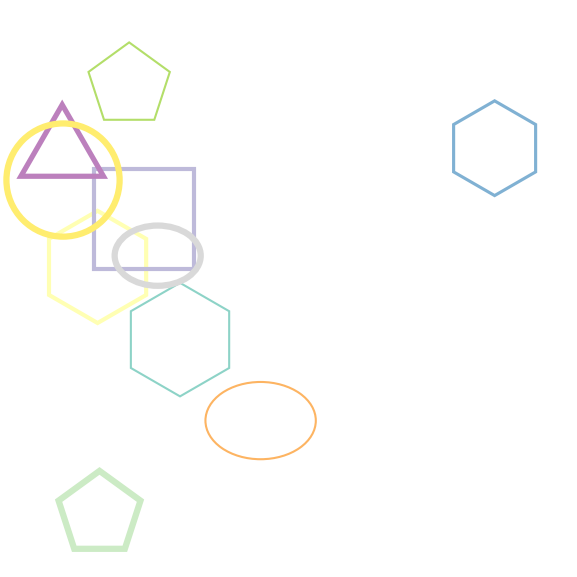[{"shape": "hexagon", "thickness": 1, "radius": 0.49, "center": [0.312, 0.411]}, {"shape": "hexagon", "thickness": 2, "radius": 0.49, "center": [0.169, 0.537]}, {"shape": "square", "thickness": 2, "radius": 0.43, "center": [0.25, 0.62]}, {"shape": "hexagon", "thickness": 1.5, "radius": 0.41, "center": [0.856, 0.742]}, {"shape": "oval", "thickness": 1, "radius": 0.48, "center": [0.451, 0.271]}, {"shape": "pentagon", "thickness": 1, "radius": 0.37, "center": [0.224, 0.852]}, {"shape": "oval", "thickness": 3, "radius": 0.37, "center": [0.273, 0.556]}, {"shape": "triangle", "thickness": 2.5, "radius": 0.41, "center": [0.108, 0.735]}, {"shape": "pentagon", "thickness": 3, "radius": 0.37, "center": [0.172, 0.109]}, {"shape": "circle", "thickness": 3, "radius": 0.49, "center": [0.109, 0.687]}]